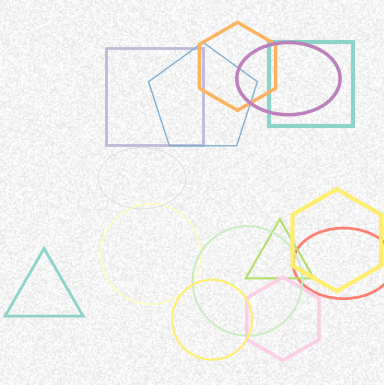[{"shape": "square", "thickness": 3, "radius": 0.55, "center": [0.809, 0.782]}, {"shape": "triangle", "thickness": 2, "radius": 0.59, "center": [0.115, 0.237]}, {"shape": "circle", "thickness": 1, "radius": 0.65, "center": [0.392, 0.34]}, {"shape": "square", "thickness": 2, "radius": 0.63, "center": [0.402, 0.75]}, {"shape": "oval", "thickness": 2, "radius": 0.66, "center": [0.892, 0.316]}, {"shape": "pentagon", "thickness": 1, "radius": 0.74, "center": [0.527, 0.742]}, {"shape": "hexagon", "thickness": 2.5, "radius": 0.57, "center": [0.617, 0.828]}, {"shape": "triangle", "thickness": 1.5, "radius": 0.51, "center": [0.727, 0.328]}, {"shape": "hexagon", "thickness": 2.5, "radius": 0.54, "center": [0.735, 0.172]}, {"shape": "oval", "thickness": 0.5, "radius": 0.57, "center": [0.369, 0.537]}, {"shape": "oval", "thickness": 2.5, "radius": 0.67, "center": [0.749, 0.796]}, {"shape": "circle", "thickness": 1.5, "radius": 0.71, "center": [0.643, 0.27]}, {"shape": "circle", "thickness": 1.5, "radius": 0.52, "center": [0.551, 0.17]}, {"shape": "hexagon", "thickness": 3, "radius": 0.66, "center": [0.875, 0.376]}]